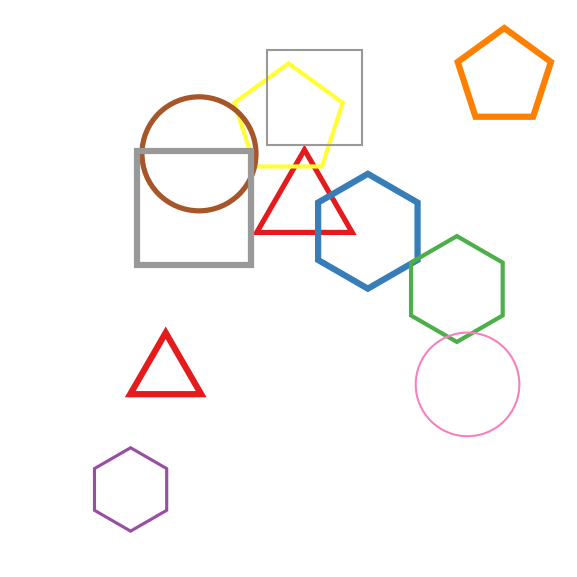[{"shape": "triangle", "thickness": 3, "radius": 0.35, "center": [0.287, 0.352]}, {"shape": "triangle", "thickness": 2.5, "radius": 0.48, "center": [0.527, 0.644]}, {"shape": "hexagon", "thickness": 3, "radius": 0.5, "center": [0.637, 0.599]}, {"shape": "hexagon", "thickness": 2, "radius": 0.46, "center": [0.791, 0.499]}, {"shape": "hexagon", "thickness": 1.5, "radius": 0.36, "center": [0.226, 0.152]}, {"shape": "pentagon", "thickness": 3, "radius": 0.42, "center": [0.873, 0.866]}, {"shape": "pentagon", "thickness": 2, "radius": 0.49, "center": [0.5, 0.791]}, {"shape": "circle", "thickness": 2.5, "radius": 0.49, "center": [0.345, 0.733]}, {"shape": "circle", "thickness": 1, "radius": 0.45, "center": [0.81, 0.334]}, {"shape": "square", "thickness": 3, "radius": 0.49, "center": [0.336, 0.639]}, {"shape": "square", "thickness": 1, "radius": 0.41, "center": [0.544, 0.83]}]